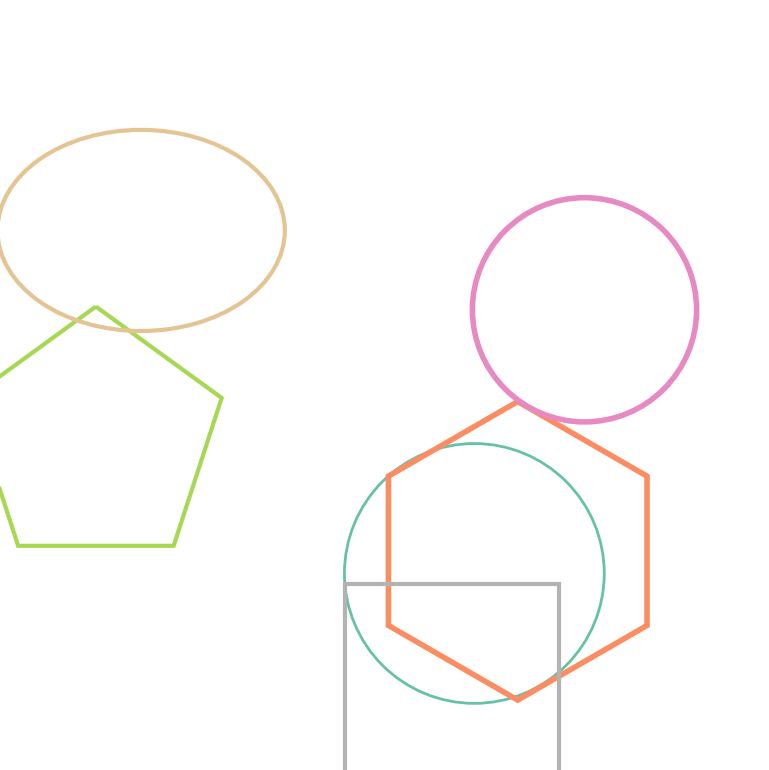[{"shape": "circle", "thickness": 1, "radius": 0.84, "center": [0.616, 0.255]}, {"shape": "hexagon", "thickness": 2, "radius": 0.97, "center": [0.672, 0.285]}, {"shape": "circle", "thickness": 2, "radius": 0.73, "center": [0.759, 0.598]}, {"shape": "pentagon", "thickness": 1.5, "radius": 0.86, "center": [0.125, 0.43]}, {"shape": "oval", "thickness": 1.5, "radius": 0.93, "center": [0.183, 0.701]}, {"shape": "square", "thickness": 1.5, "radius": 0.69, "center": [0.586, 0.102]}]